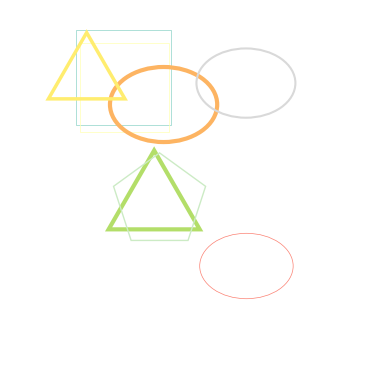[{"shape": "square", "thickness": 0.5, "radius": 0.62, "center": [0.32, 0.798]}, {"shape": "square", "thickness": 0.5, "radius": 0.58, "center": [0.324, 0.772]}, {"shape": "oval", "thickness": 0.5, "radius": 0.61, "center": [0.64, 0.309]}, {"shape": "oval", "thickness": 3, "radius": 0.7, "center": [0.425, 0.729]}, {"shape": "triangle", "thickness": 3, "radius": 0.68, "center": [0.4, 0.473]}, {"shape": "oval", "thickness": 1.5, "radius": 0.64, "center": [0.639, 0.784]}, {"shape": "pentagon", "thickness": 1, "radius": 0.63, "center": [0.414, 0.477]}, {"shape": "triangle", "thickness": 2.5, "radius": 0.57, "center": [0.225, 0.801]}]